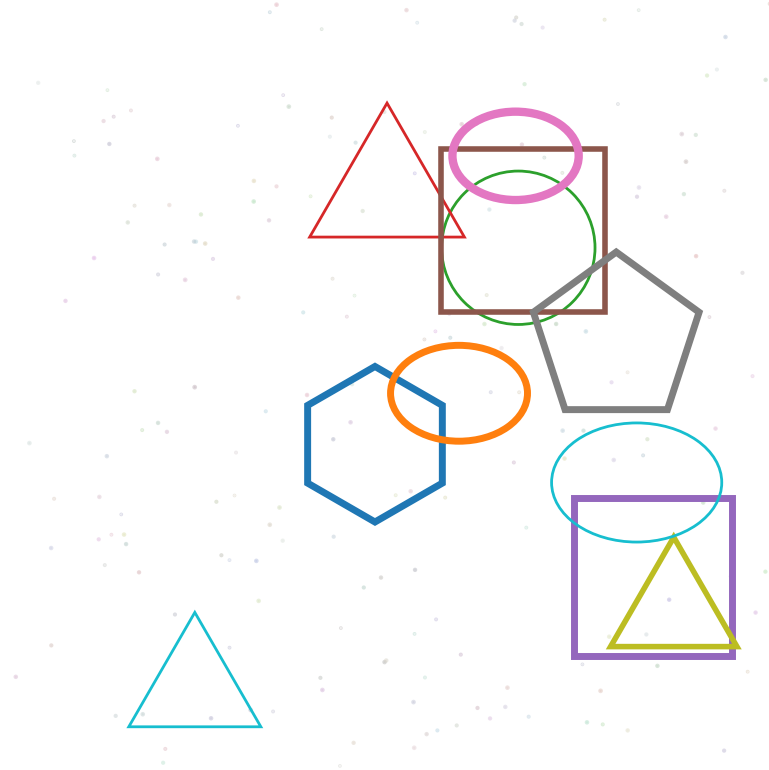[{"shape": "hexagon", "thickness": 2.5, "radius": 0.5, "center": [0.487, 0.423]}, {"shape": "oval", "thickness": 2.5, "radius": 0.44, "center": [0.596, 0.489]}, {"shape": "circle", "thickness": 1, "radius": 0.5, "center": [0.673, 0.678]}, {"shape": "triangle", "thickness": 1, "radius": 0.58, "center": [0.503, 0.75]}, {"shape": "square", "thickness": 2.5, "radius": 0.51, "center": [0.848, 0.25]}, {"shape": "square", "thickness": 2, "radius": 0.53, "center": [0.679, 0.701]}, {"shape": "oval", "thickness": 3, "radius": 0.41, "center": [0.67, 0.798]}, {"shape": "pentagon", "thickness": 2.5, "radius": 0.57, "center": [0.8, 0.56]}, {"shape": "triangle", "thickness": 2, "radius": 0.47, "center": [0.875, 0.208]}, {"shape": "triangle", "thickness": 1, "radius": 0.5, "center": [0.253, 0.106]}, {"shape": "oval", "thickness": 1, "radius": 0.55, "center": [0.827, 0.373]}]